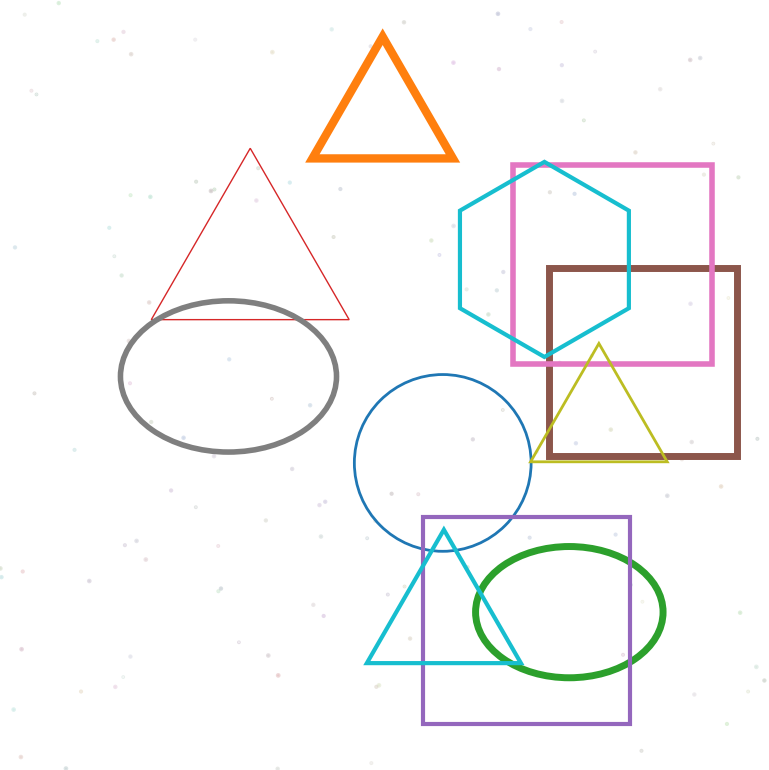[{"shape": "circle", "thickness": 1, "radius": 0.57, "center": [0.575, 0.399]}, {"shape": "triangle", "thickness": 3, "radius": 0.53, "center": [0.497, 0.847]}, {"shape": "oval", "thickness": 2.5, "radius": 0.61, "center": [0.739, 0.205]}, {"shape": "triangle", "thickness": 0.5, "radius": 0.74, "center": [0.325, 0.659]}, {"shape": "square", "thickness": 1.5, "radius": 0.67, "center": [0.684, 0.194]}, {"shape": "square", "thickness": 2.5, "radius": 0.61, "center": [0.835, 0.53]}, {"shape": "square", "thickness": 2, "radius": 0.65, "center": [0.795, 0.657]}, {"shape": "oval", "thickness": 2, "radius": 0.7, "center": [0.297, 0.511]}, {"shape": "triangle", "thickness": 1, "radius": 0.51, "center": [0.778, 0.451]}, {"shape": "hexagon", "thickness": 1.5, "radius": 0.63, "center": [0.707, 0.663]}, {"shape": "triangle", "thickness": 1.5, "radius": 0.58, "center": [0.576, 0.197]}]